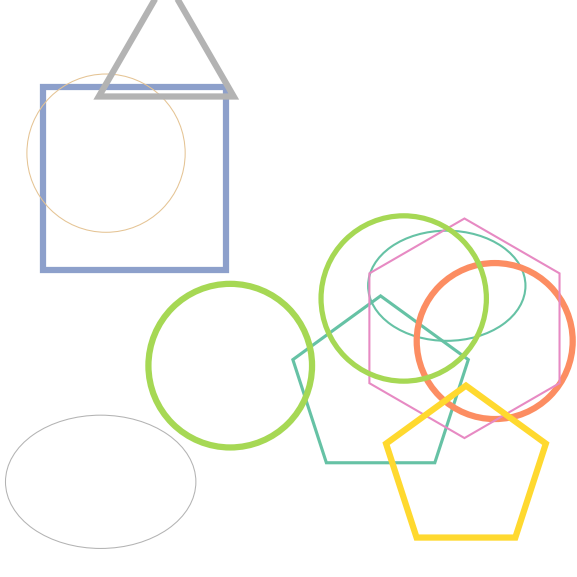[{"shape": "oval", "thickness": 1, "radius": 0.68, "center": [0.774, 0.504]}, {"shape": "pentagon", "thickness": 1.5, "radius": 0.8, "center": [0.659, 0.327]}, {"shape": "circle", "thickness": 3, "radius": 0.68, "center": [0.857, 0.409]}, {"shape": "square", "thickness": 3, "radius": 0.79, "center": [0.233, 0.69]}, {"shape": "hexagon", "thickness": 1, "radius": 0.95, "center": [0.804, 0.431]}, {"shape": "circle", "thickness": 3, "radius": 0.71, "center": [0.399, 0.366]}, {"shape": "circle", "thickness": 2.5, "radius": 0.72, "center": [0.699, 0.482]}, {"shape": "pentagon", "thickness": 3, "radius": 0.73, "center": [0.807, 0.186]}, {"shape": "circle", "thickness": 0.5, "radius": 0.69, "center": [0.184, 0.734]}, {"shape": "triangle", "thickness": 3, "radius": 0.67, "center": [0.288, 0.899]}, {"shape": "oval", "thickness": 0.5, "radius": 0.82, "center": [0.174, 0.165]}]